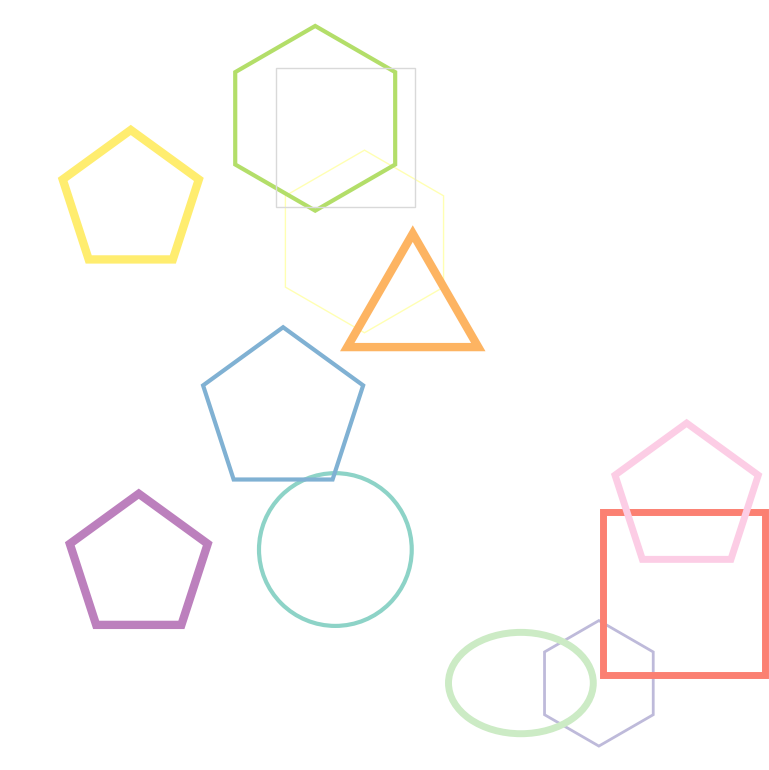[{"shape": "circle", "thickness": 1.5, "radius": 0.5, "center": [0.436, 0.286]}, {"shape": "hexagon", "thickness": 0.5, "radius": 0.59, "center": [0.473, 0.686]}, {"shape": "hexagon", "thickness": 1, "radius": 0.41, "center": [0.778, 0.113]}, {"shape": "square", "thickness": 2.5, "radius": 0.53, "center": [0.888, 0.229]}, {"shape": "pentagon", "thickness": 1.5, "radius": 0.55, "center": [0.368, 0.466]}, {"shape": "triangle", "thickness": 3, "radius": 0.49, "center": [0.536, 0.598]}, {"shape": "hexagon", "thickness": 1.5, "radius": 0.6, "center": [0.409, 0.846]}, {"shape": "pentagon", "thickness": 2.5, "radius": 0.49, "center": [0.892, 0.353]}, {"shape": "square", "thickness": 0.5, "radius": 0.45, "center": [0.449, 0.822]}, {"shape": "pentagon", "thickness": 3, "radius": 0.47, "center": [0.18, 0.265]}, {"shape": "oval", "thickness": 2.5, "radius": 0.47, "center": [0.676, 0.113]}, {"shape": "pentagon", "thickness": 3, "radius": 0.46, "center": [0.17, 0.738]}]